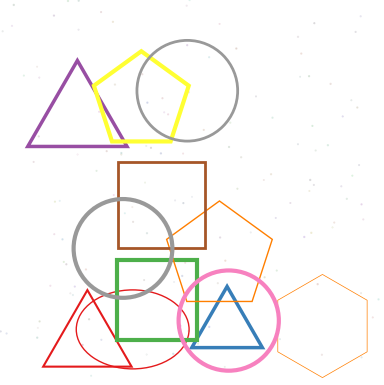[{"shape": "oval", "thickness": 1, "radius": 0.73, "center": [0.345, 0.144]}, {"shape": "triangle", "thickness": 1.5, "radius": 0.66, "center": [0.227, 0.114]}, {"shape": "triangle", "thickness": 2.5, "radius": 0.53, "center": [0.59, 0.15]}, {"shape": "square", "thickness": 3, "radius": 0.52, "center": [0.407, 0.221]}, {"shape": "triangle", "thickness": 2.5, "radius": 0.74, "center": [0.201, 0.694]}, {"shape": "hexagon", "thickness": 0.5, "radius": 0.67, "center": [0.838, 0.153]}, {"shape": "pentagon", "thickness": 1, "radius": 0.72, "center": [0.57, 0.334]}, {"shape": "pentagon", "thickness": 3, "radius": 0.65, "center": [0.367, 0.737]}, {"shape": "square", "thickness": 2, "radius": 0.56, "center": [0.42, 0.467]}, {"shape": "circle", "thickness": 3, "radius": 0.65, "center": [0.594, 0.167]}, {"shape": "circle", "thickness": 3, "radius": 0.64, "center": [0.319, 0.355]}, {"shape": "circle", "thickness": 2, "radius": 0.65, "center": [0.487, 0.764]}]